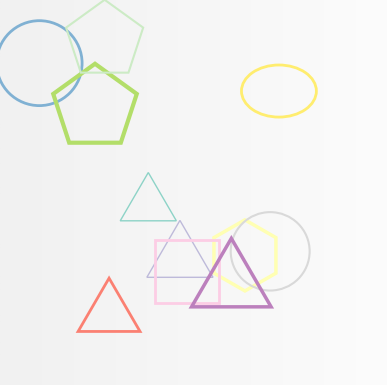[{"shape": "triangle", "thickness": 1, "radius": 0.42, "center": [0.383, 0.468]}, {"shape": "hexagon", "thickness": 2.5, "radius": 0.46, "center": [0.632, 0.337]}, {"shape": "triangle", "thickness": 1, "radius": 0.49, "center": [0.464, 0.329]}, {"shape": "triangle", "thickness": 2, "radius": 0.46, "center": [0.281, 0.185]}, {"shape": "circle", "thickness": 2, "radius": 0.55, "center": [0.102, 0.836]}, {"shape": "pentagon", "thickness": 3, "radius": 0.57, "center": [0.245, 0.721]}, {"shape": "square", "thickness": 2, "radius": 0.41, "center": [0.483, 0.296]}, {"shape": "circle", "thickness": 1.5, "radius": 0.51, "center": [0.697, 0.347]}, {"shape": "triangle", "thickness": 2.5, "radius": 0.59, "center": [0.597, 0.262]}, {"shape": "pentagon", "thickness": 1.5, "radius": 0.52, "center": [0.27, 0.896]}, {"shape": "oval", "thickness": 2, "radius": 0.48, "center": [0.72, 0.764]}]